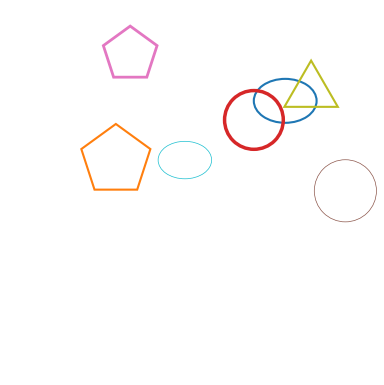[{"shape": "oval", "thickness": 1.5, "radius": 0.41, "center": [0.741, 0.738]}, {"shape": "pentagon", "thickness": 1.5, "radius": 0.47, "center": [0.301, 0.584]}, {"shape": "circle", "thickness": 2.5, "radius": 0.38, "center": [0.66, 0.688]}, {"shape": "circle", "thickness": 0.5, "radius": 0.4, "center": [0.897, 0.504]}, {"shape": "pentagon", "thickness": 2, "radius": 0.37, "center": [0.338, 0.859]}, {"shape": "triangle", "thickness": 1.5, "radius": 0.4, "center": [0.808, 0.763]}, {"shape": "oval", "thickness": 0.5, "radius": 0.35, "center": [0.48, 0.584]}]